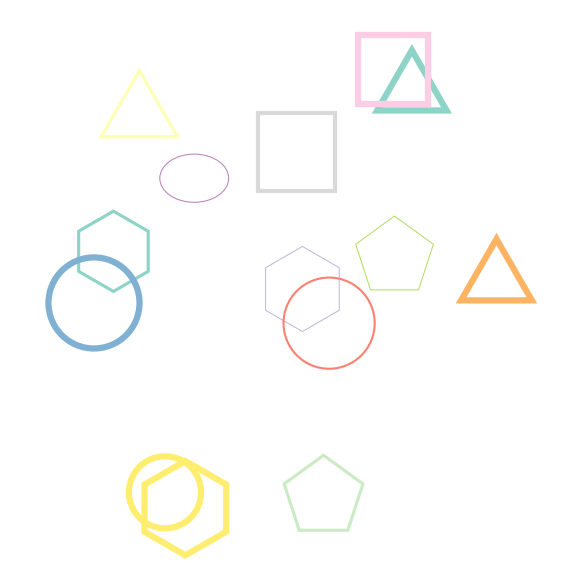[{"shape": "hexagon", "thickness": 1.5, "radius": 0.35, "center": [0.196, 0.564]}, {"shape": "triangle", "thickness": 3, "radius": 0.35, "center": [0.713, 0.843]}, {"shape": "triangle", "thickness": 1.5, "radius": 0.38, "center": [0.241, 0.801]}, {"shape": "hexagon", "thickness": 0.5, "radius": 0.37, "center": [0.524, 0.499]}, {"shape": "circle", "thickness": 1, "radius": 0.39, "center": [0.57, 0.44]}, {"shape": "circle", "thickness": 3, "radius": 0.39, "center": [0.163, 0.475]}, {"shape": "triangle", "thickness": 3, "radius": 0.35, "center": [0.86, 0.514]}, {"shape": "pentagon", "thickness": 0.5, "radius": 0.35, "center": [0.683, 0.554]}, {"shape": "square", "thickness": 3, "radius": 0.3, "center": [0.681, 0.878]}, {"shape": "square", "thickness": 2, "radius": 0.34, "center": [0.513, 0.736]}, {"shape": "oval", "thickness": 0.5, "radius": 0.3, "center": [0.336, 0.691]}, {"shape": "pentagon", "thickness": 1.5, "radius": 0.36, "center": [0.56, 0.139]}, {"shape": "hexagon", "thickness": 3, "radius": 0.41, "center": [0.321, 0.119]}, {"shape": "circle", "thickness": 3, "radius": 0.31, "center": [0.286, 0.147]}]